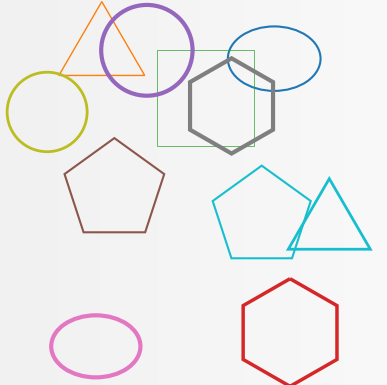[{"shape": "oval", "thickness": 1.5, "radius": 0.6, "center": [0.708, 0.848]}, {"shape": "triangle", "thickness": 1, "radius": 0.64, "center": [0.263, 0.868]}, {"shape": "square", "thickness": 0.5, "radius": 0.63, "center": [0.53, 0.745]}, {"shape": "hexagon", "thickness": 2.5, "radius": 0.7, "center": [0.749, 0.136]}, {"shape": "circle", "thickness": 3, "radius": 0.59, "center": [0.379, 0.869]}, {"shape": "pentagon", "thickness": 1.5, "radius": 0.68, "center": [0.295, 0.506]}, {"shape": "oval", "thickness": 3, "radius": 0.58, "center": [0.247, 0.1]}, {"shape": "hexagon", "thickness": 3, "radius": 0.62, "center": [0.598, 0.725]}, {"shape": "circle", "thickness": 2, "radius": 0.52, "center": [0.122, 0.709]}, {"shape": "pentagon", "thickness": 1.5, "radius": 0.67, "center": [0.675, 0.437]}, {"shape": "triangle", "thickness": 2, "radius": 0.61, "center": [0.85, 0.414]}]